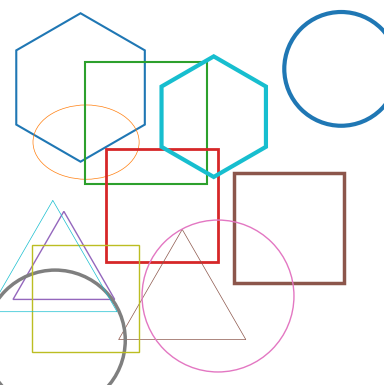[{"shape": "hexagon", "thickness": 1.5, "radius": 0.96, "center": [0.209, 0.773]}, {"shape": "circle", "thickness": 3, "radius": 0.74, "center": [0.886, 0.821]}, {"shape": "oval", "thickness": 0.5, "radius": 0.69, "center": [0.224, 0.631]}, {"shape": "square", "thickness": 1.5, "radius": 0.79, "center": [0.38, 0.68]}, {"shape": "square", "thickness": 2, "radius": 0.73, "center": [0.421, 0.466]}, {"shape": "triangle", "thickness": 1, "radius": 0.76, "center": [0.166, 0.299]}, {"shape": "triangle", "thickness": 0.5, "radius": 0.95, "center": [0.473, 0.213]}, {"shape": "square", "thickness": 2.5, "radius": 0.71, "center": [0.751, 0.409]}, {"shape": "circle", "thickness": 1, "radius": 0.99, "center": [0.566, 0.231]}, {"shape": "circle", "thickness": 2.5, "radius": 0.91, "center": [0.143, 0.116]}, {"shape": "square", "thickness": 1, "radius": 0.69, "center": [0.223, 0.225]}, {"shape": "hexagon", "thickness": 3, "radius": 0.78, "center": [0.555, 0.697]}, {"shape": "triangle", "thickness": 0.5, "radius": 0.96, "center": [0.137, 0.287]}]